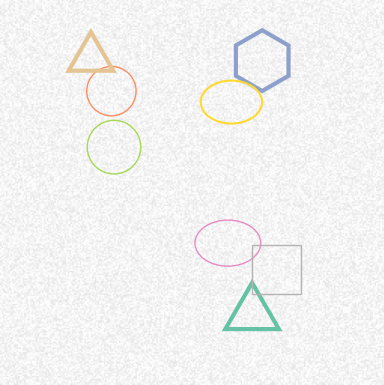[{"shape": "triangle", "thickness": 3, "radius": 0.4, "center": [0.655, 0.185]}, {"shape": "circle", "thickness": 1, "radius": 0.32, "center": [0.289, 0.763]}, {"shape": "hexagon", "thickness": 3, "radius": 0.39, "center": [0.681, 0.843]}, {"shape": "oval", "thickness": 1, "radius": 0.43, "center": [0.592, 0.369]}, {"shape": "circle", "thickness": 1, "radius": 0.35, "center": [0.296, 0.618]}, {"shape": "oval", "thickness": 1.5, "radius": 0.4, "center": [0.601, 0.735]}, {"shape": "triangle", "thickness": 3, "radius": 0.33, "center": [0.236, 0.85]}, {"shape": "square", "thickness": 1, "radius": 0.32, "center": [0.718, 0.299]}]